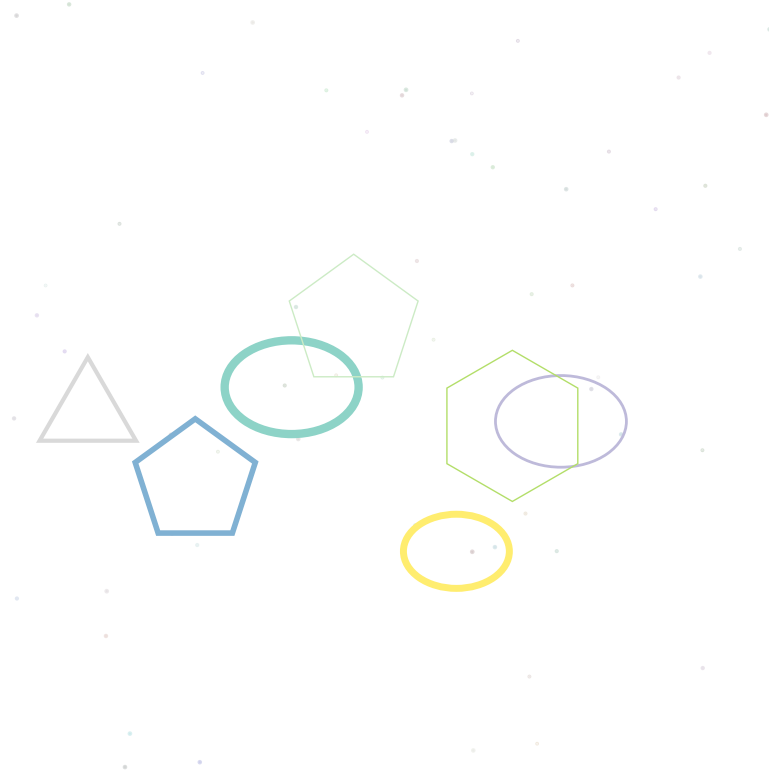[{"shape": "oval", "thickness": 3, "radius": 0.43, "center": [0.379, 0.497]}, {"shape": "oval", "thickness": 1, "radius": 0.43, "center": [0.728, 0.453]}, {"shape": "pentagon", "thickness": 2, "radius": 0.41, "center": [0.254, 0.374]}, {"shape": "hexagon", "thickness": 0.5, "radius": 0.49, "center": [0.665, 0.447]}, {"shape": "triangle", "thickness": 1.5, "radius": 0.36, "center": [0.114, 0.464]}, {"shape": "pentagon", "thickness": 0.5, "radius": 0.44, "center": [0.459, 0.582]}, {"shape": "oval", "thickness": 2.5, "radius": 0.34, "center": [0.593, 0.284]}]